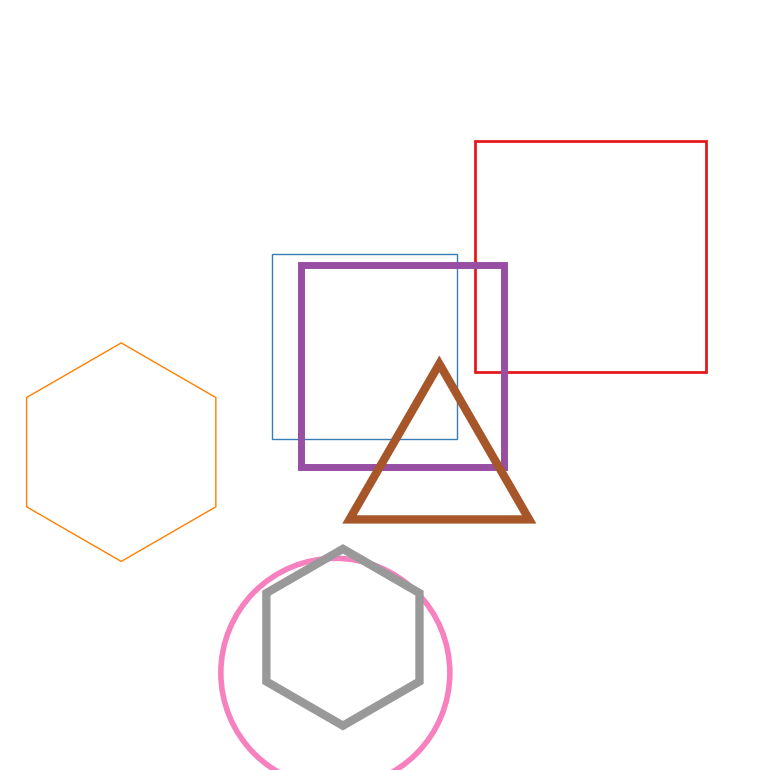[{"shape": "square", "thickness": 1, "radius": 0.75, "center": [0.767, 0.667]}, {"shape": "square", "thickness": 0.5, "radius": 0.6, "center": [0.473, 0.55]}, {"shape": "square", "thickness": 2.5, "radius": 0.66, "center": [0.523, 0.525]}, {"shape": "hexagon", "thickness": 0.5, "radius": 0.71, "center": [0.157, 0.413]}, {"shape": "triangle", "thickness": 3, "radius": 0.67, "center": [0.571, 0.393]}, {"shape": "circle", "thickness": 2, "radius": 0.74, "center": [0.436, 0.126]}, {"shape": "hexagon", "thickness": 3, "radius": 0.57, "center": [0.445, 0.172]}]